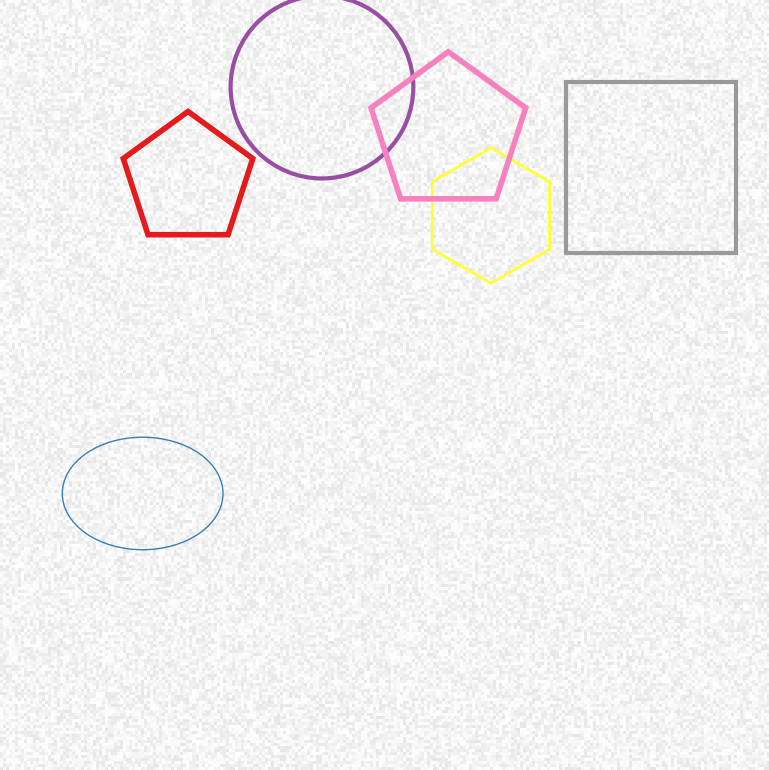[{"shape": "pentagon", "thickness": 2, "radius": 0.44, "center": [0.244, 0.767]}, {"shape": "oval", "thickness": 0.5, "radius": 0.52, "center": [0.185, 0.359]}, {"shape": "circle", "thickness": 1.5, "radius": 0.59, "center": [0.418, 0.887]}, {"shape": "hexagon", "thickness": 1, "radius": 0.44, "center": [0.638, 0.72]}, {"shape": "pentagon", "thickness": 2, "radius": 0.53, "center": [0.582, 0.827]}, {"shape": "square", "thickness": 1.5, "radius": 0.55, "center": [0.846, 0.782]}]